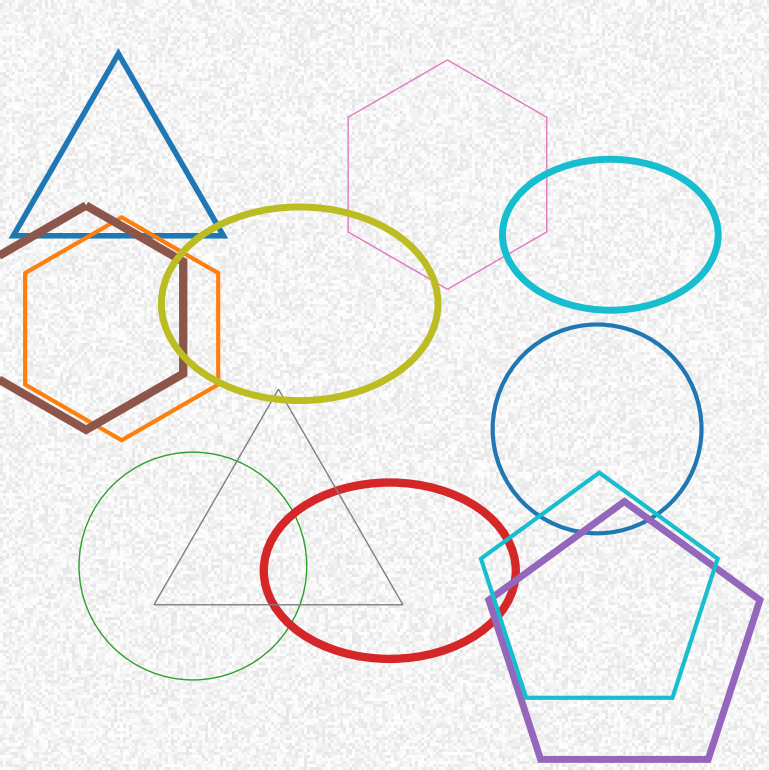[{"shape": "circle", "thickness": 1.5, "radius": 0.68, "center": [0.775, 0.443]}, {"shape": "triangle", "thickness": 2, "radius": 0.79, "center": [0.154, 0.773]}, {"shape": "hexagon", "thickness": 1.5, "radius": 0.72, "center": [0.158, 0.573]}, {"shape": "circle", "thickness": 0.5, "radius": 0.74, "center": [0.25, 0.265]}, {"shape": "oval", "thickness": 3, "radius": 0.82, "center": [0.506, 0.259]}, {"shape": "pentagon", "thickness": 2.5, "radius": 0.93, "center": [0.811, 0.164]}, {"shape": "hexagon", "thickness": 3, "radius": 0.73, "center": [0.112, 0.587]}, {"shape": "hexagon", "thickness": 0.5, "radius": 0.74, "center": [0.581, 0.773]}, {"shape": "triangle", "thickness": 0.5, "radius": 0.93, "center": [0.362, 0.308]}, {"shape": "oval", "thickness": 2.5, "radius": 0.9, "center": [0.389, 0.605]}, {"shape": "oval", "thickness": 2.5, "radius": 0.7, "center": [0.793, 0.695]}, {"shape": "pentagon", "thickness": 1.5, "radius": 0.81, "center": [0.778, 0.225]}]